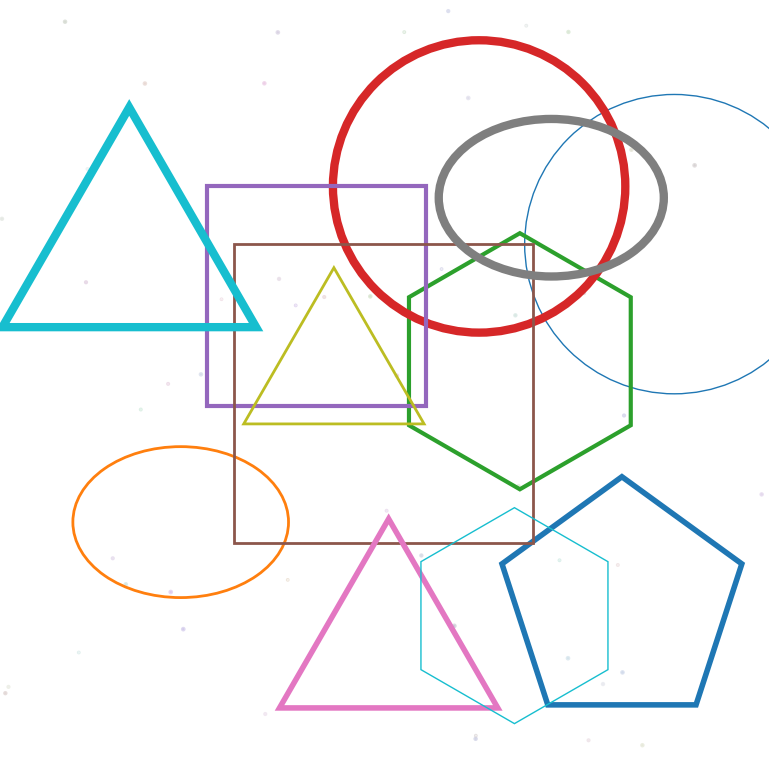[{"shape": "pentagon", "thickness": 2, "radius": 0.82, "center": [0.808, 0.217]}, {"shape": "circle", "thickness": 0.5, "radius": 0.97, "center": [0.876, 0.683]}, {"shape": "oval", "thickness": 1, "radius": 0.7, "center": [0.235, 0.322]}, {"shape": "hexagon", "thickness": 1.5, "radius": 0.83, "center": [0.675, 0.531]}, {"shape": "circle", "thickness": 3, "radius": 0.95, "center": [0.622, 0.758]}, {"shape": "square", "thickness": 1.5, "radius": 0.71, "center": [0.411, 0.616]}, {"shape": "square", "thickness": 1, "radius": 0.97, "center": [0.498, 0.489]}, {"shape": "triangle", "thickness": 2, "radius": 0.82, "center": [0.505, 0.162]}, {"shape": "oval", "thickness": 3, "radius": 0.73, "center": [0.716, 0.743]}, {"shape": "triangle", "thickness": 1, "radius": 0.68, "center": [0.434, 0.517]}, {"shape": "triangle", "thickness": 3, "radius": 0.95, "center": [0.168, 0.67]}, {"shape": "hexagon", "thickness": 0.5, "radius": 0.7, "center": [0.668, 0.2]}]